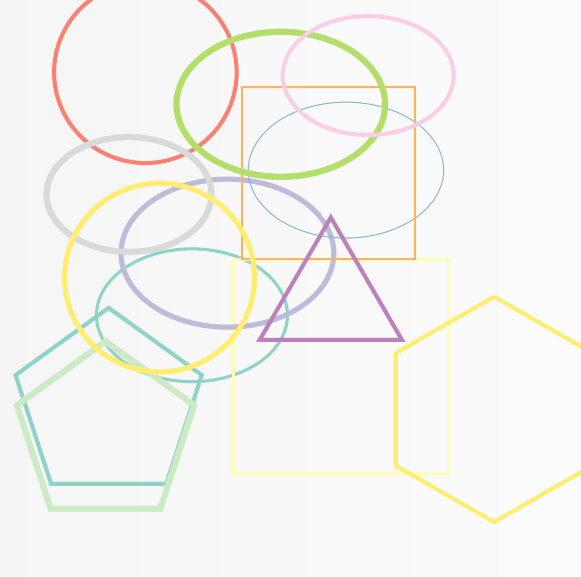[{"shape": "pentagon", "thickness": 2, "radius": 0.84, "center": [0.187, 0.298]}, {"shape": "oval", "thickness": 1.5, "radius": 0.82, "center": [0.33, 0.453]}, {"shape": "square", "thickness": 1.5, "radius": 0.92, "center": [0.586, 0.365]}, {"shape": "oval", "thickness": 2.5, "radius": 0.92, "center": [0.391, 0.561]}, {"shape": "circle", "thickness": 2, "radius": 0.79, "center": [0.25, 0.874]}, {"shape": "oval", "thickness": 0.5, "radius": 0.84, "center": [0.595, 0.705]}, {"shape": "square", "thickness": 1, "radius": 0.74, "center": [0.566, 0.699]}, {"shape": "oval", "thickness": 3, "radius": 0.9, "center": [0.483, 0.819]}, {"shape": "oval", "thickness": 2, "radius": 0.74, "center": [0.633, 0.868]}, {"shape": "oval", "thickness": 3, "radius": 0.71, "center": [0.222, 0.662]}, {"shape": "triangle", "thickness": 2, "radius": 0.71, "center": [0.569, 0.481]}, {"shape": "pentagon", "thickness": 3, "radius": 0.8, "center": [0.182, 0.248]}, {"shape": "hexagon", "thickness": 2, "radius": 0.98, "center": [0.85, 0.29]}, {"shape": "circle", "thickness": 2.5, "radius": 0.82, "center": [0.274, 0.518]}]